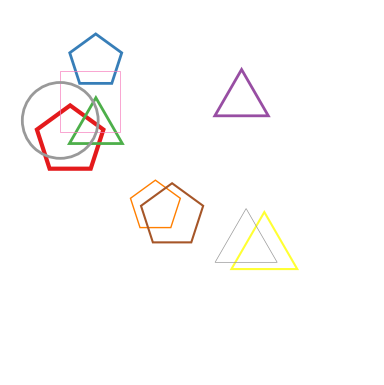[{"shape": "pentagon", "thickness": 3, "radius": 0.45, "center": [0.182, 0.635]}, {"shape": "pentagon", "thickness": 2, "radius": 0.35, "center": [0.249, 0.841]}, {"shape": "triangle", "thickness": 2, "radius": 0.4, "center": [0.249, 0.667]}, {"shape": "triangle", "thickness": 2, "radius": 0.4, "center": [0.627, 0.739]}, {"shape": "pentagon", "thickness": 1, "radius": 0.34, "center": [0.404, 0.464]}, {"shape": "triangle", "thickness": 1.5, "radius": 0.49, "center": [0.687, 0.35]}, {"shape": "pentagon", "thickness": 1.5, "radius": 0.42, "center": [0.447, 0.439]}, {"shape": "square", "thickness": 0.5, "radius": 0.39, "center": [0.234, 0.737]}, {"shape": "triangle", "thickness": 0.5, "radius": 0.47, "center": [0.639, 0.365]}, {"shape": "circle", "thickness": 2, "radius": 0.49, "center": [0.156, 0.687]}]